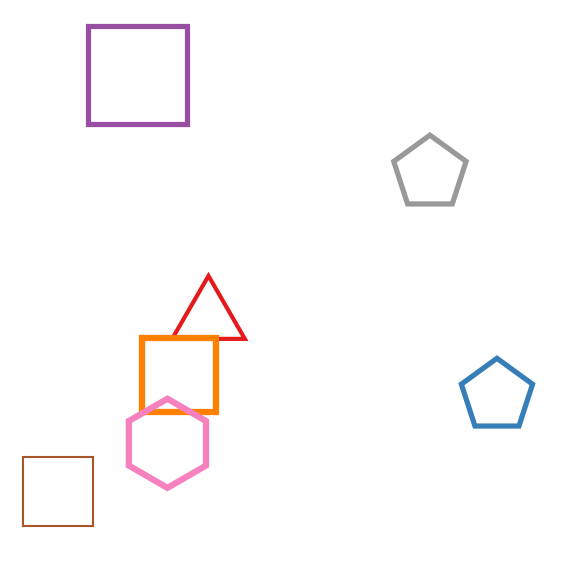[{"shape": "triangle", "thickness": 2, "radius": 0.36, "center": [0.361, 0.449]}, {"shape": "pentagon", "thickness": 2.5, "radius": 0.32, "center": [0.861, 0.314]}, {"shape": "square", "thickness": 2.5, "radius": 0.43, "center": [0.238, 0.869]}, {"shape": "square", "thickness": 3, "radius": 0.32, "center": [0.309, 0.35]}, {"shape": "square", "thickness": 1, "radius": 0.3, "center": [0.101, 0.148]}, {"shape": "hexagon", "thickness": 3, "radius": 0.39, "center": [0.29, 0.232]}, {"shape": "pentagon", "thickness": 2.5, "radius": 0.33, "center": [0.744, 0.699]}]